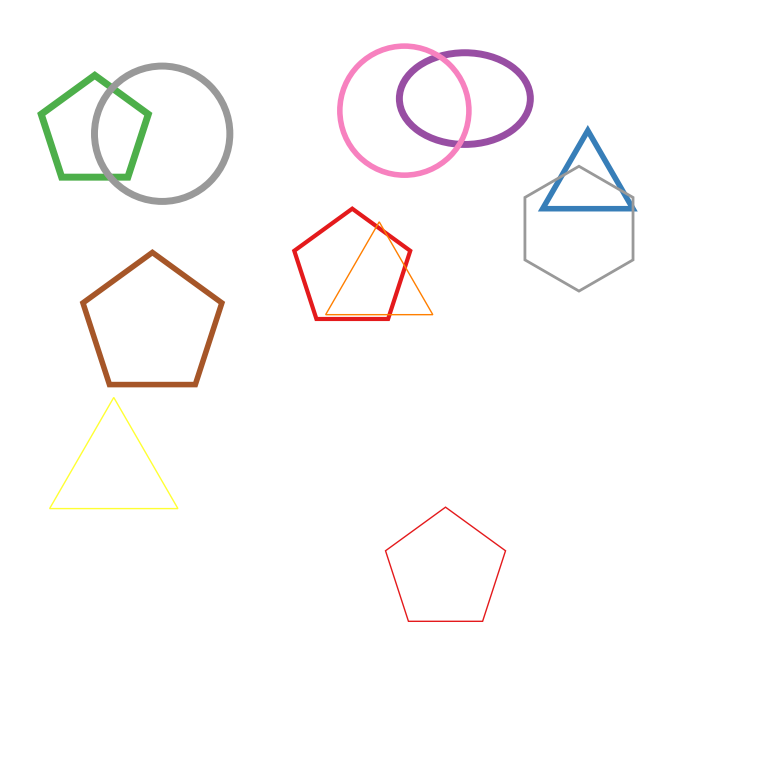[{"shape": "pentagon", "thickness": 0.5, "radius": 0.41, "center": [0.579, 0.259]}, {"shape": "pentagon", "thickness": 1.5, "radius": 0.4, "center": [0.457, 0.65]}, {"shape": "triangle", "thickness": 2, "radius": 0.34, "center": [0.763, 0.763]}, {"shape": "pentagon", "thickness": 2.5, "radius": 0.37, "center": [0.123, 0.829]}, {"shape": "oval", "thickness": 2.5, "radius": 0.43, "center": [0.604, 0.872]}, {"shape": "triangle", "thickness": 0.5, "radius": 0.4, "center": [0.493, 0.632]}, {"shape": "triangle", "thickness": 0.5, "radius": 0.48, "center": [0.148, 0.388]}, {"shape": "pentagon", "thickness": 2, "radius": 0.47, "center": [0.198, 0.577]}, {"shape": "circle", "thickness": 2, "radius": 0.42, "center": [0.525, 0.856]}, {"shape": "circle", "thickness": 2.5, "radius": 0.44, "center": [0.211, 0.826]}, {"shape": "hexagon", "thickness": 1, "radius": 0.41, "center": [0.752, 0.703]}]